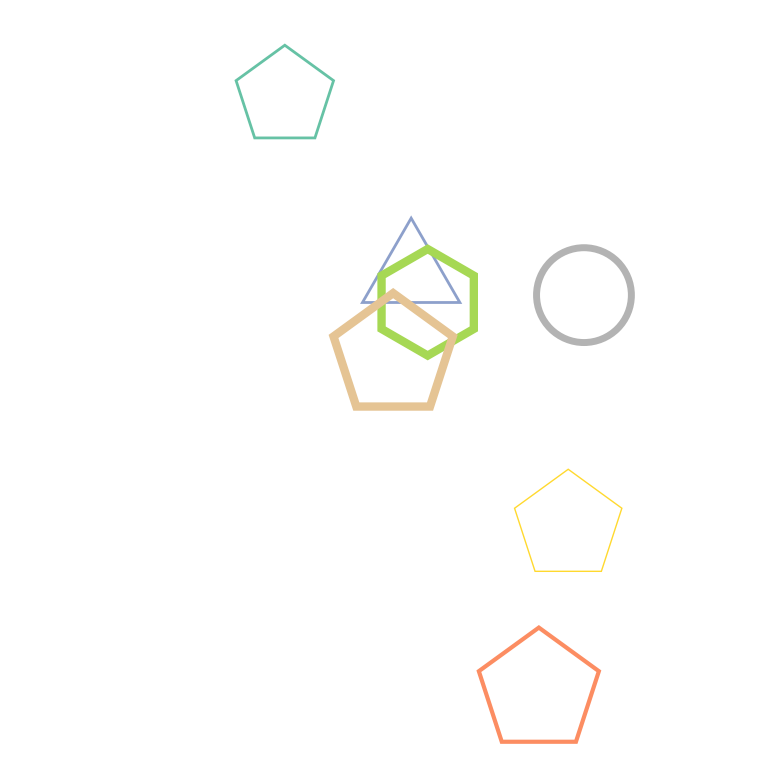[{"shape": "pentagon", "thickness": 1, "radius": 0.33, "center": [0.37, 0.875]}, {"shape": "pentagon", "thickness": 1.5, "radius": 0.41, "center": [0.7, 0.103]}, {"shape": "triangle", "thickness": 1, "radius": 0.37, "center": [0.534, 0.644]}, {"shape": "hexagon", "thickness": 3, "radius": 0.35, "center": [0.555, 0.607]}, {"shape": "pentagon", "thickness": 0.5, "radius": 0.37, "center": [0.738, 0.317]}, {"shape": "pentagon", "thickness": 3, "radius": 0.41, "center": [0.511, 0.538]}, {"shape": "circle", "thickness": 2.5, "radius": 0.31, "center": [0.758, 0.617]}]